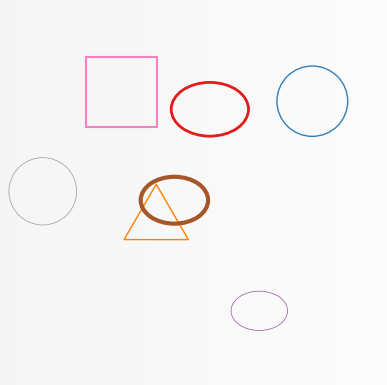[{"shape": "oval", "thickness": 2, "radius": 0.5, "center": [0.542, 0.716]}, {"shape": "circle", "thickness": 1, "radius": 0.46, "center": [0.806, 0.737]}, {"shape": "oval", "thickness": 0.5, "radius": 0.36, "center": [0.669, 0.193]}, {"shape": "triangle", "thickness": 1, "radius": 0.48, "center": [0.403, 0.426]}, {"shape": "oval", "thickness": 3, "radius": 0.43, "center": [0.45, 0.48]}, {"shape": "square", "thickness": 1.5, "radius": 0.46, "center": [0.315, 0.761]}, {"shape": "circle", "thickness": 0.5, "radius": 0.44, "center": [0.11, 0.503]}]